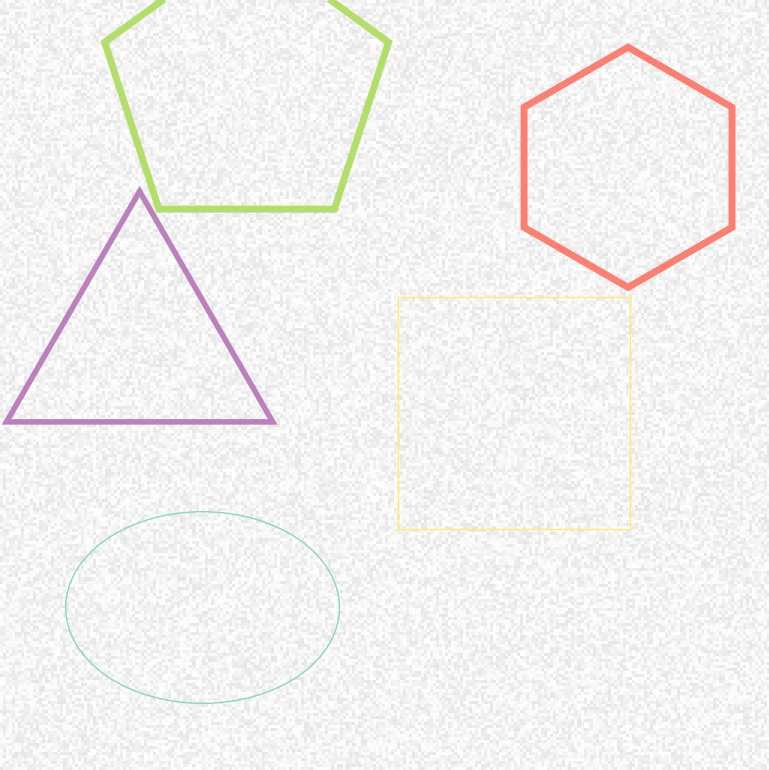[{"shape": "oval", "thickness": 0.5, "radius": 0.89, "center": [0.263, 0.211]}, {"shape": "hexagon", "thickness": 2.5, "radius": 0.78, "center": [0.816, 0.783]}, {"shape": "pentagon", "thickness": 2.5, "radius": 0.97, "center": [0.32, 0.885]}, {"shape": "triangle", "thickness": 2, "radius": 1.0, "center": [0.181, 0.552]}, {"shape": "square", "thickness": 0.5, "radius": 0.75, "center": [0.668, 0.463]}]